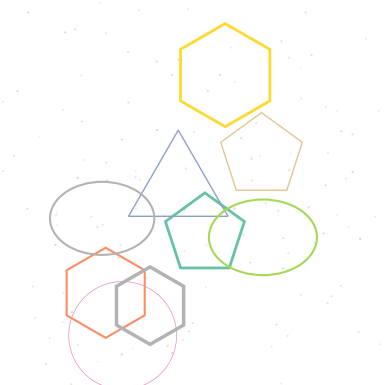[{"shape": "pentagon", "thickness": 2, "radius": 0.54, "center": [0.532, 0.391]}, {"shape": "hexagon", "thickness": 1.5, "radius": 0.59, "center": [0.274, 0.239]}, {"shape": "triangle", "thickness": 1, "radius": 0.75, "center": [0.463, 0.513]}, {"shape": "circle", "thickness": 0.5, "radius": 0.7, "center": [0.319, 0.129]}, {"shape": "oval", "thickness": 1.5, "radius": 0.7, "center": [0.683, 0.384]}, {"shape": "hexagon", "thickness": 2, "radius": 0.67, "center": [0.585, 0.805]}, {"shape": "pentagon", "thickness": 1, "radius": 0.56, "center": [0.679, 0.596]}, {"shape": "oval", "thickness": 1.5, "radius": 0.68, "center": [0.265, 0.433]}, {"shape": "hexagon", "thickness": 2.5, "radius": 0.5, "center": [0.39, 0.206]}]